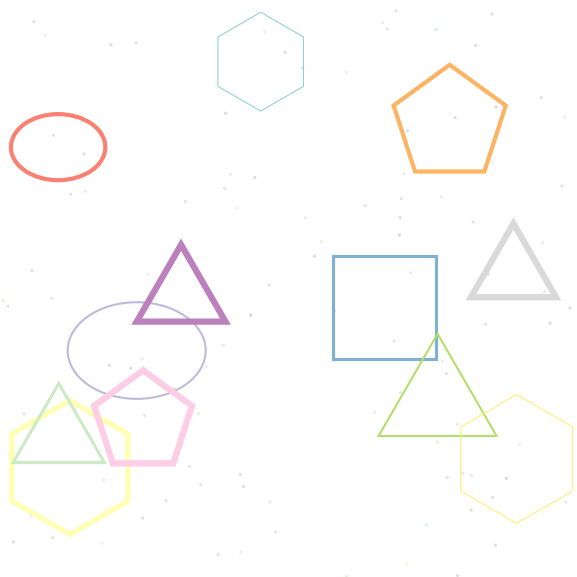[{"shape": "hexagon", "thickness": 0.5, "radius": 0.43, "center": [0.451, 0.892]}, {"shape": "hexagon", "thickness": 2.5, "radius": 0.58, "center": [0.121, 0.19]}, {"shape": "oval", "thickness": 1, "radius": 0.6, "center": [0.237, 0.392]}, {"shape": "oval", "thickness": 2, "radius": 0.41, "center": [0.101, 0.744]}, {"shape": "square", "thickness": 1.5, "radius": 0.45, "center": [0.666, 0.467]}, {"shape": "pentagon", "thickness": 2, "radius": 0.51, "center": [0.779, 0.785]}, {"shape": "triangle", "thickness": 1, "radius": 0.59, "center": [0.758, 0.303]}, {"shape": "pentagon", "thickness": 3, "radius": 0.45, "center": [0.248, 0.269]}, {"shape": "triangle", "thickness": 3, "radius": 0.43, "center": [0.889, 0.527]}, {"shape": "triangle", "thickness": 3, "radius": 0.44, "center": [0.314, 0.487]}, {"shape": "triangle", "thickness": 1.5, "radius": 0.46, "center": [0.102, 0.244]}, {"shape": "hexagon", "thickness": 0.5, "radius": 0.56, "center": [0.895, 0.204]}]